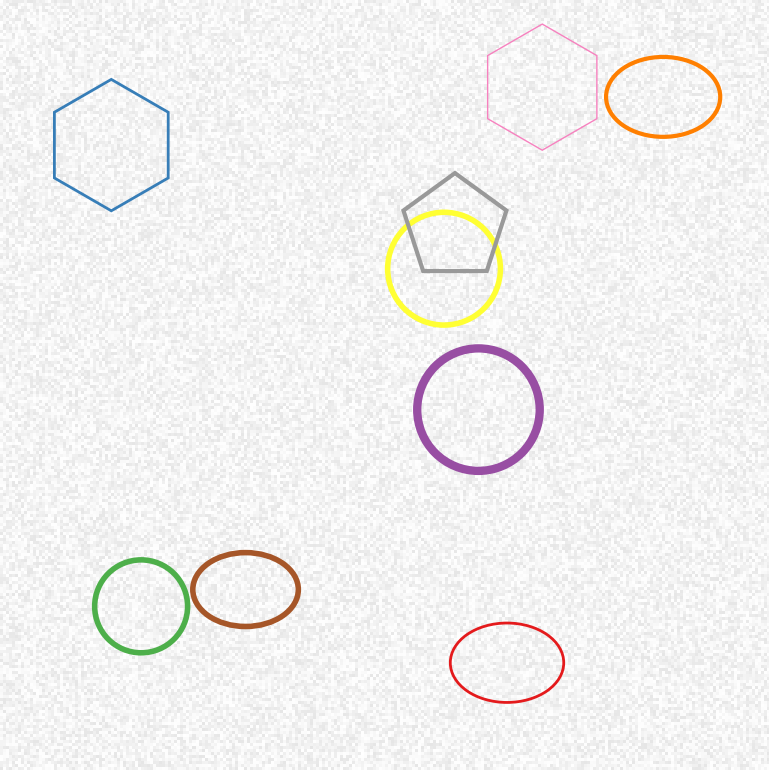[{"shape": "oval", "thickness": 1, "radius": 0.37, "center": [0.658, 0.139]}, {"shape": "hexagon", "thickness": 1, "radius": 0.43, "center": [0.145, 0.812]}, {"shape": "circle", "thickness": 2, "radius": 0.3, "center": [0.183, 0.213]}, {"shape": "circle", "thickness": 3, "radius": 0.4, "center": [0.621, 0.468]}, {"shape": "oval", "thickness": 1.5, "radius": 0.37, "center": [0.861, 0.874]}, {"shape": "circle", "thickness": 2, "radius": 0.37, "center": [0.577, 0.651]}, {"shape": "oval", "thickness": 2, "radius": 0.34, "center": [0.319, 0.234]}, {"shape": "hexagon", "thickness": 0.5, "radius": 0.41, "center": [0.704, 0.887]}, {"shape": "pentagon", "thickness": 1.5, "radius": 0.35, "center": [0.591, 0.705]}]